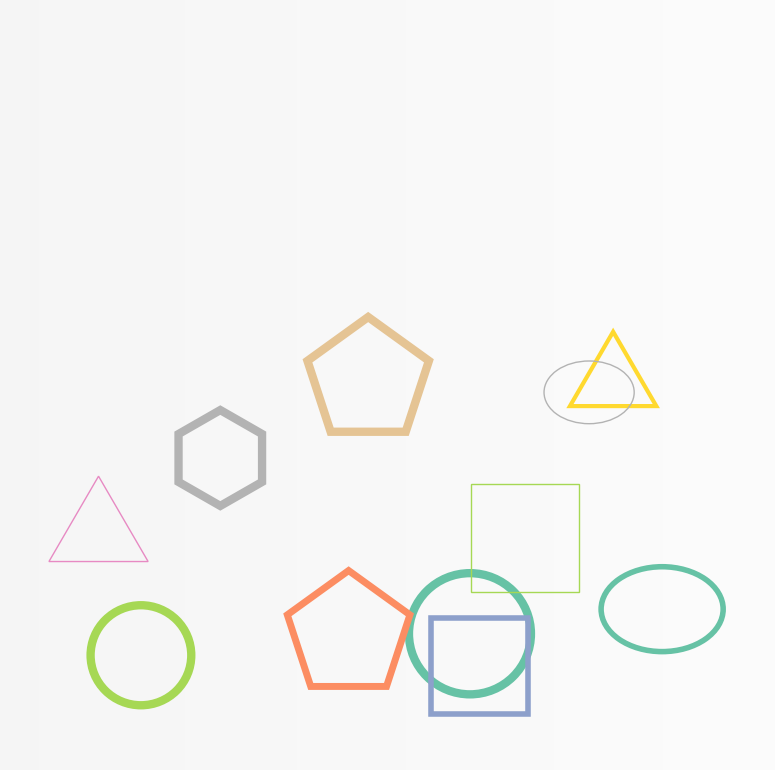[{"shape": "oval", "thickness": 2, "radius": 0.39, "center": [0.854, 0.209]}, {"shape": "circle", "thickness": 3, "radius": 0.39, "center": [0.606, 0.177]}, {"shape": "pentagon", "thickness": 2.5, "radius": 0.42, "center": [0.45, 0.176]}, {"shape": "square", "thickness": 2, "radius": 0.31, "center": [0.619, 0.135]}, {"shape": "triangle", "thickness": 0.5, "radius": 0.37, "center": [0.127, 0.308]}, {"shape": "circle", "thickness": 3, "radius": 0.32, "center": [0.182, 0.149]}, {"shape": "square", "thickness": 0.5, "radius": 0.35, "center": [0.678, 0.301]}, {"shape": "triangle", "thickness": 1.5, "radius": 0.32, "center": [0.791, 0.505]}, {"shape": "pentagon", "thickness": 3, "radius": 0.41, "center": [0.475, 0.506]}, {"shape": "oval", "thickness": 0.5, "radius": 0.29, "center": [0.76, 0.49]}, {"shape": "hexagon", "thickness": 3, "radius": 0.31, "center": [0.284, 0.405]}]